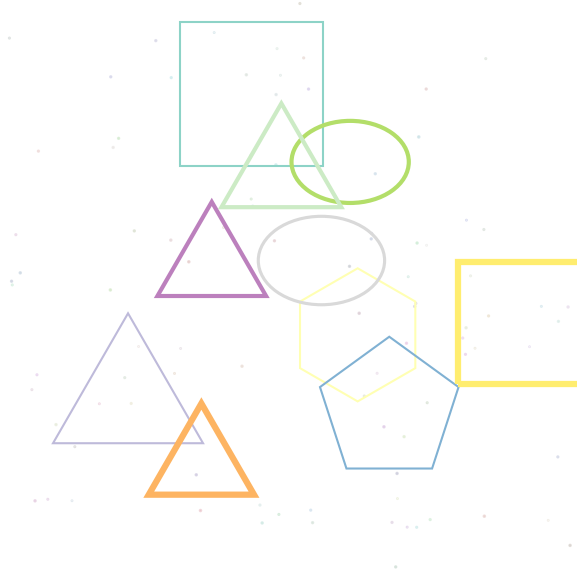[{"shape": "square", "thickness": 1, "radius": 0.62, "center": [0.436, 0.836]}, {"shape": "hexagon", "thickness": 1, "radius": 0.58, "center": [0.619, 0.419]}, {"shape": "triangle", "thickness": 1, "radius": 0.75, "center": [0.222, 0.307]}, {"shape": "pentagon", "thickness": 1, "radius": 0.63, "center": [0.674, 0.29]}, {"shape": "triangle", "thickness": 3, "radius": 0.53, "center": [0.349, 0.195]}, {"shape": "oval", "thickness": 2, "radius": 0.51, "center": [0.606, 0.719]}, {"shape": "oval", "thickness": 1.5, "radius": 0.55, "center": [0.557, 0.548]}, {"shape": "triangle", "thickness": 2, "radius": 0.54, "center": [0.367, 0.541]}, {"shape": "triangle", "thickness": 2, "radius": 0.6, "center": [0.487, 0.7]}, {"shape": "square", "thickness": 3, "radius": 0.53, "center": [0.898, 0.44]}]